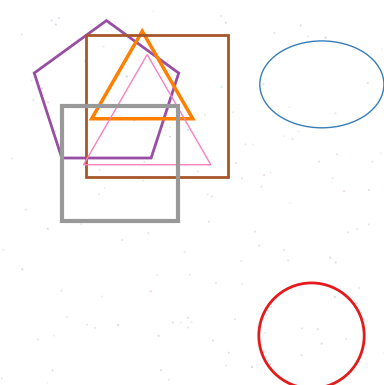[{"shape": "circle", "thickness": 2, "radius": 0.68, "center": [0.809, 0.128]}, {"shape": "oval", "thickness": 1, "radius": 0.81, "center": [0.836, 0.781]}, {"shape": "pentagon", "thickness": 2, "radius": 0.99, "center": [0.277, 0.749]}, {"shape": "triangle", "thickness": 2.5, "radius": 0.76, "center": [0.369, 0.767]}, {"shape": "square", "thickness": 2, "radius": 0.92, "center": [0.408, 0.725]}, {"shape": "triangle", "thickness": 1, "radius": 0.95, "center": [0.382, 0.668]}, {"shape": "square", "thickness": 3, "radius": 0.75, "center": [0.312, 0.576]}]